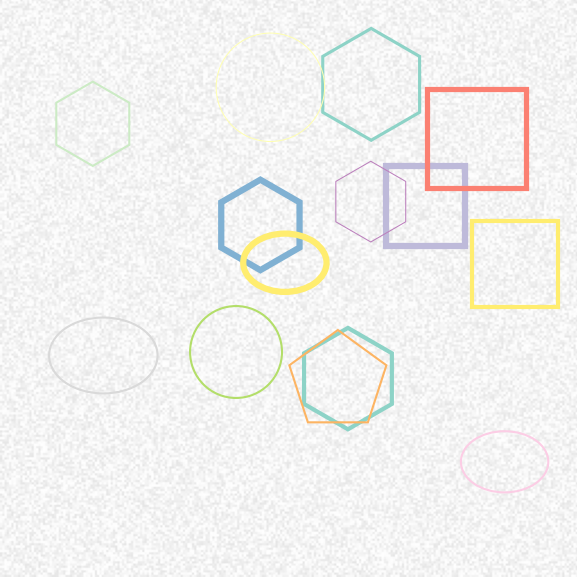[{"shape": "hexagon", "thickness": 2, "radius": 0.44, "center": [0.603, 0.344]}, {"shape": "hexagon", "thickness": 1.5, "radius": 0.48, "center": [0.643, 0.853]}, {"shape": "circle", "thickness": 0.5, "radius": 0.47, "center": [0.468, 0.848]}, {"shape": "square", "thickness": 3, "radius": 0.34, "center": [0.737, 0.642]}, {"shape": "square", "thickness": 2.5, "radius": 0.43, "center": [0.825, 0.76]}, {"shape": "hexagon", "thickness": 3, "radius": 0.39, "center": [0.451, 0.61]}, {"shape": "pentagon", "thickness": 1, "radius": 0.44, "center": [0.585, 0.339]}, {"shape": "circle", "thickness": 1, "radius": 0.4, "center": [0.409, 0.39]}, {"shape": "oval", "thickness": 1, "radius": 0.38, "center": [0.874, 0.199]}, {"shape": "oval", "thickness": 1, "radius": 0.47, "center": [0.179, 0.384]}, {"shape": "hexagon", "thickness": 0.5, "radius": 0.35, "center": [0.642, 0.65]}, {"shape": "hexagon", "thickness": 1, "radius": 0.36, "center": [0.161, 0.785]}, {"shape": "oval", "thickness": 3, "radius": 0.36, "center": [0.493, 0.544]}, {"shape": "square", "thickness": 2, "radius": 0.37, "center": [0.892, 0.542]}]